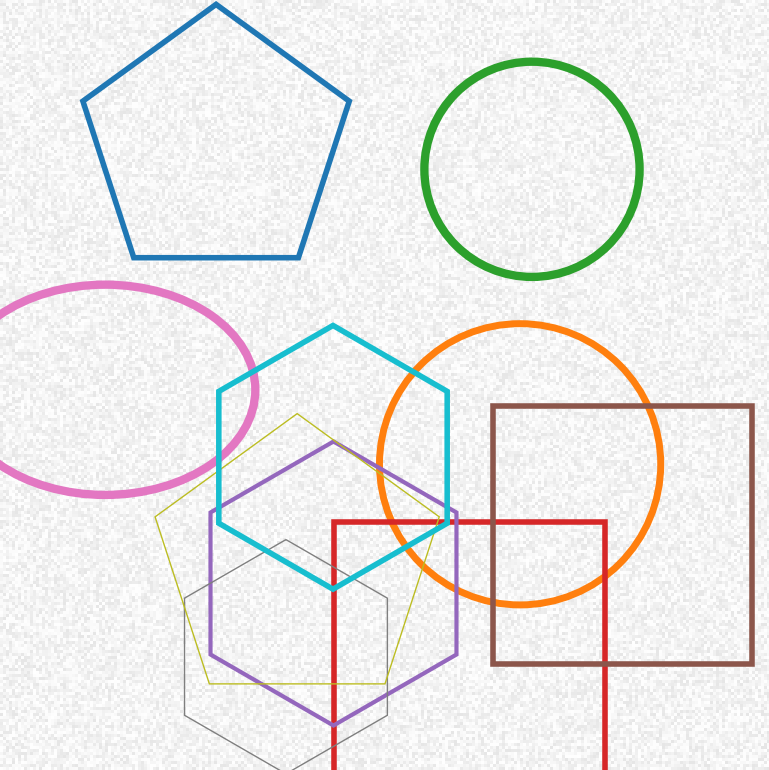[{"shape": "pentagon", "thickness": 2, "radius": 0.91, "center": [0.281, 0.812]}, {"shape": "circle", "thickness": 2.5, "radius": 0.91, "center": [0.675, 0.397]}, {"shape": "circle", "thickness": 3, "radius": 0.7, "center": [0.691, 0.78]}, {"shape": "square", "thickness": 2, "radius": 0.88, "center": [0.61, 0.146]}, {"shape": "hexagon", "thickness": 1.5, "radius": 0.92, "center": [0.433, 0.242]}, {"shape": "square", "thickness": 2, "radius": 0.84, "center": [0.809, 0.305]}, {"shape": "oval", "thickness": 3, "radius": 0.98, "center": [0.137, 0.494]}, {"shape": "hexagon", "thickness": 0.5, "radius": 0.76, "center": [0.371, 0.147]}, {"shape": "pentagon", "thickness": 0.5, "radius": 0.97, "center": [0.386, 0.269]}, {"shape": "hexagon", "thickness": 2, "radius": 0.86, "center": [0.432, 0.406]}]